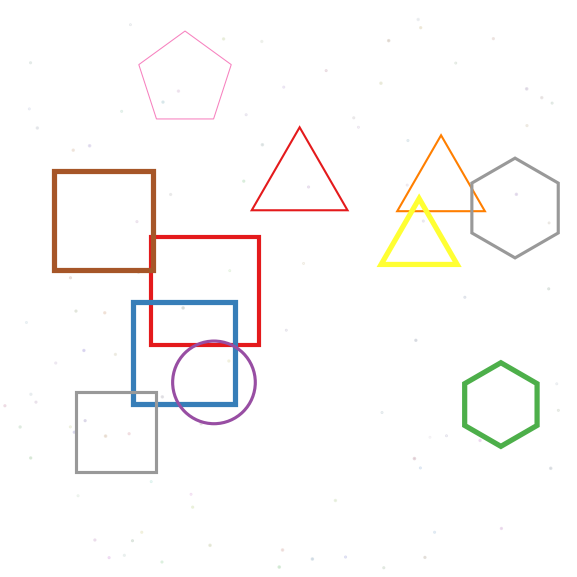[{"shape": "square", "thickness": 2, "radius": 0.47, "center": [0.356, 0.495]}, {"shape": "triangle", "thickness": 1, "radius": 0.48, "center": [0.519, 0.683]}, {"shape": "square", "thickness": 2.5, "radius": 0.44, "center": [0.319, 0.388]}, {"shape": "hexagon", "thickness": 2.5, "radius": 0.36, "center": [0.867, 0.299]}, {"shape": "circle", "thickness": 1.5, "radius": 0.36, "center": [0.371, 0.337]}, {"shape": "triangle", "thickness": 1, "radius": 0.44, "center": [0.764, 0.677]}, {"shape": "triangle", "thickness": 2.5, "radius": 0.38, "center": [0.726, 0.579]}, {"shape": "square", "thickness": 2.5, "radius": 0.43, "center": [0.179, 0.617]}, {"shape": "pentagon", "thickness": 0.5, "radius": 0.42, "center": [0.32, 0.861]}, {"shape": "square", "thickness": 1.5, "radius": 0.35, "center": [0.201, 0.251]}, {"shape": "hexagon", "thickness": 1.5, "radius": 0.43, "center": [0.892, 0.639]}]